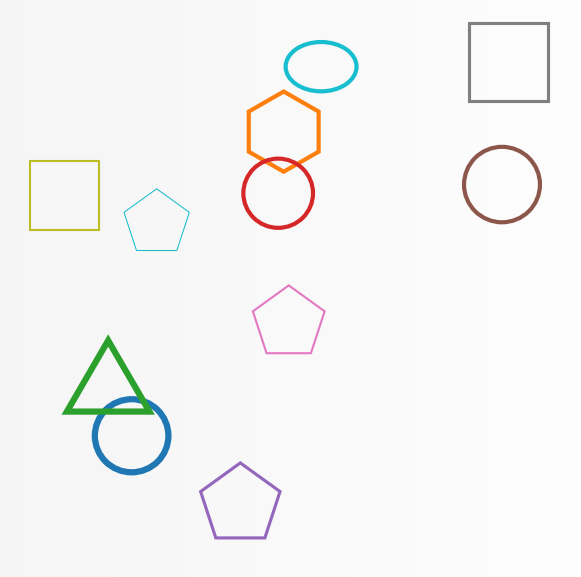[{"shape": "circle", "thickness": 3, "radius": 0.32, "center": [0.226, 0.245]}, {"shape": "hexagon", "thickness": 2, "radius": 0.35, "center": [0.488, 0.771]}, {"shape": "triangle", "thickness": 3, "radius": 0.41, "center": [0.186, 0.327]}, {"shape": "circle", "thickness": 2, "radius": 0.3, "center": [0.479, 0.665]}, {"shape": "pentagon", "thickness": 1.5, "radius": 0.36, "center": [0.413, 0.126]}, {"shape": "circle", "thickness": 2, "radius": 0.33, "center": [0.864, 0.68]}, {"shape": "pentagon", "thickness": 1, "radius": 0.32, "center": [0.497, 0.44]}, {"shape": "square", "thickness": 1.5, "radius": 0.34, "center": [0.875, 0.892]}, {"shape": "square", "thickness": 1, "radius": 0.3, "center": [0.111, 0.661]}, {"shape": "pentagon", "thickness": 0.5, "radius": 0.3, "center": [0.27, 0.613]}, {"shape": "oval", "thickness": 2, "radius": 0.31, "center": [0.552, 0.884]}]